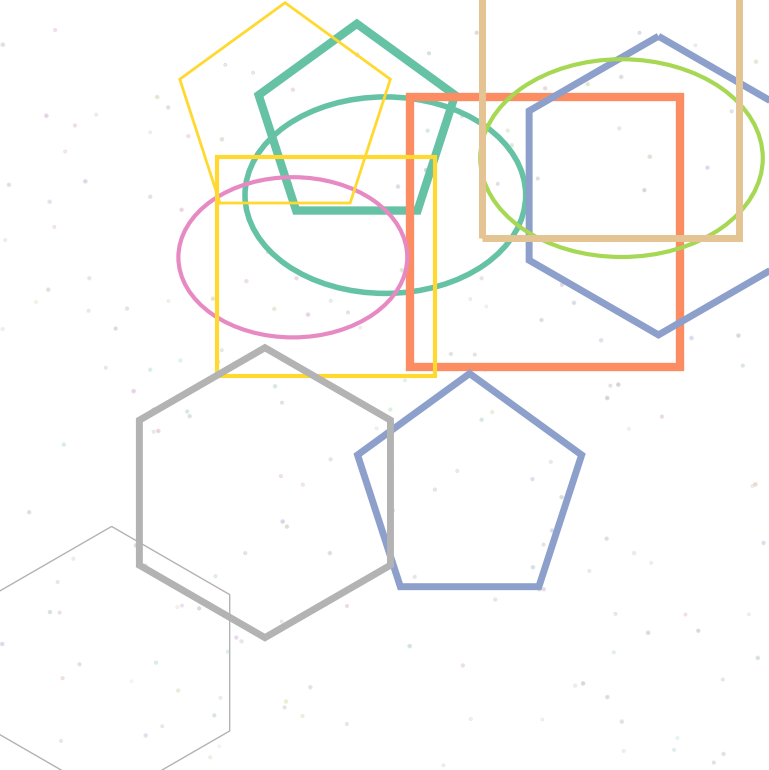[{"shape": "oval", "thickness": 2, "radius": 0.91, "center": [0.5, 0.747]}, {"shape": "pentagon", "thickness": 3, "radius": 0.67, "center": [0.463, 0.835]}, {"shape": "square", "thickness": 3, "radius": 0.87, "center": [0.708, 0.699]}, {"shape": "pentagon", "thickness": 2.5, "radius": 0.77, "center": [0.61, 0.362]}, {"shape": "hexagon", "thickness": 2.5, "radius": 0.97, "center": [0.855, 0.759]}, {"shape": "oval", "thickness": 1.5, "radius": 0.74, "center": [0.38, 0.666]}, {"shape": "oval", "thickness": 1.5, "radius": 0.92, "center": [0.807, 0.795]}, {"shape": "square", "thickness": 1.5, "radius": 0.71, "center": [0.424, 0.654]}, {"shape": "pentagon", "thickness": 1, "radius": 0.72, "center": [0.37, 0.853]}, {"shape": "square", "thickness": 2.5, "radius": 0.83, "center": [0.793, 0.858]}, {"shape": "hexagon", "thickness": 2.5, "radius": 0.94, "center": [0.344, 0.36]}, {"shape": "hexagon", "thickness": 0.5, "radius": 0.89, "center": [0.145, 0.139]}]